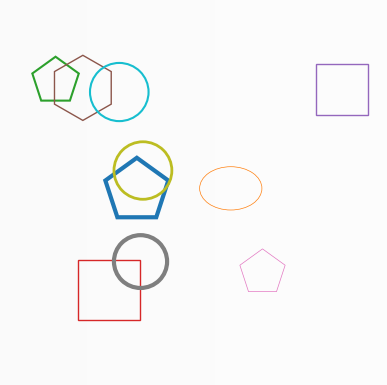[{"shape": "pentagon", "thickness": 3, "radius": 0.43, "center": [0.353, 0.505]}, {"shape": "oval", "thickness": 0.5, "radius": 0.4, "center": [0.596, 0.511]}, {"shape": "pentagon", "thickness": 1.5, "radius": 0.32, "center": [0.143, 0.79]}, {"shape": "square", "thickness": 1, "radius": 0.4, "center": [0.281, 0.247]}, {"shape": "square", "thickness": 1, "radius": 0.33, "center": [0.882, 0.767]}, {"shape": "hexagon", "thickness": 1, "radius": 0.42, "center": [0.214, 0.772]}, {"shape": "pentagon", "thickness": 0.5, "radius": 0.31, "center": [0.677, 0.292]}, {"shape": "circle", "thickness": 3, "radius": 0.34, "center": [0.363, 0.321]}, {"shape": "circle", "thickness": 2, "radius": 0.37, "center": [0.369, 0.557]}, {"shape": "circle", "thickness": 1.5, "radius": 0.38, "center": [0.308, 0.761]}]